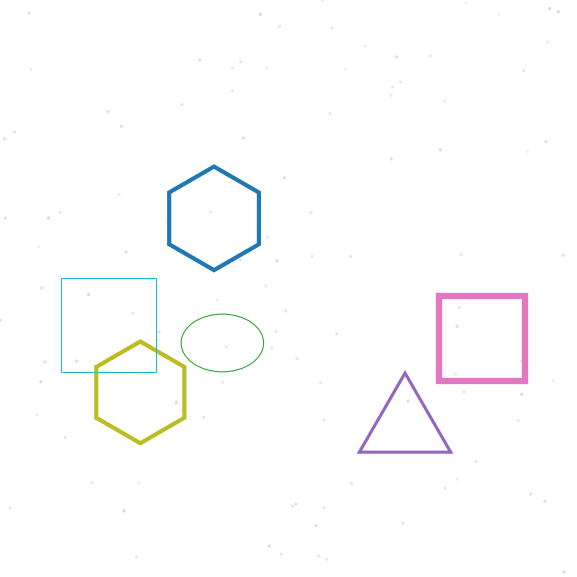[{"shape": "hexagon", "thickness": 2, "radius": 0.45, "center": [0.371, 0.621]}, {"shape": "oval", "thickness": 0.5, "radius": 0.36, "center": [0.385, 0.405]}, {"shape": "triangle", "thickness": 1.5, "radius": 0.46, "center": [0.701, 0.262]}, {"shape": "square", "thickness": 3, "radius": 0.37, "center": [0.835, 0.413]}, {"shape": "hexagon", "thickness": 2, "radius": 0.44, "center": [0.243, 0.32]}, {"shape": "square", "thickness": 0.5, "radius": 0.41, "center": [0.188, 0.436]}]